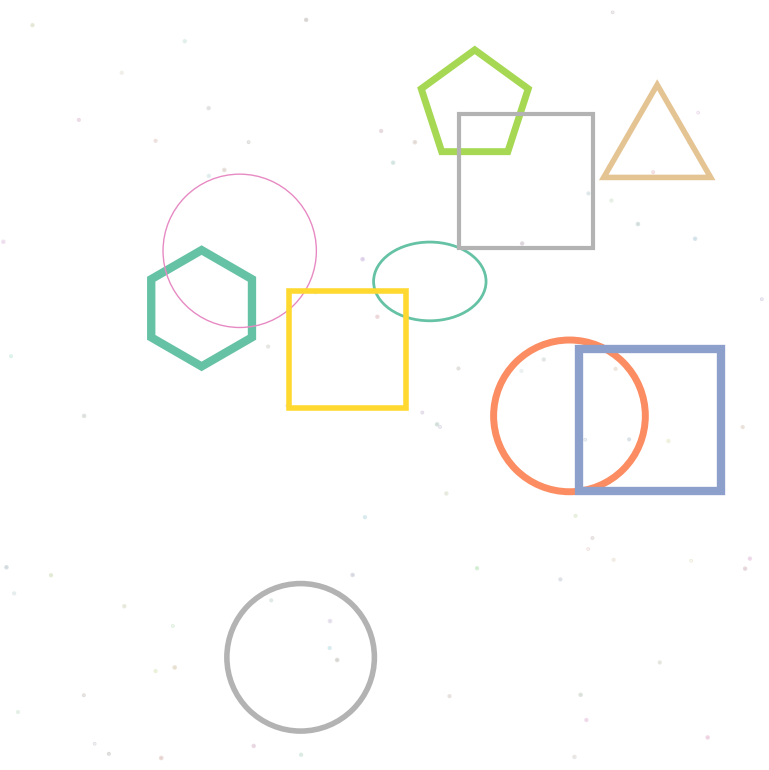[{"shape": "oval", "thickness": 1, "radius": 0.37, "center": [0.558, 0.635]}, {"shape": "hexagon", "thickness": 3, "radius": 0.38, "center": [0.262, 0.6]}, {"shape": "circle", "thickness": 2.5, "radius": 0.49, "center": [0.74, 0.46]}, {"shape": "square", "thickness": 3, "radius": 0.46, "center": [0.844, 0.455]}, {"shape": "circle", "thickness": 0.5, "radius": 0.5, "center": [0.311, 0.674]}, {"shape": "pentagon", "thickness": 2.5, "radius": 0.37, "center": [0.617, 0.862]}, {"shape": "square", "thickness": 2, "radius": 0.38, "center": [0.452, 0.546]}, {"shape": "triangle", "thickness": 2, "radius": 0.4, "center": [0.854, 0.81]}, {"shape": "circle", "thickness": 2, "radius": 0.48, "center": [0.39, 0.146]}, {"shape": "square", "thickness": 1.5, "radius": 0.44, "center": [0.683, 0.765]}]